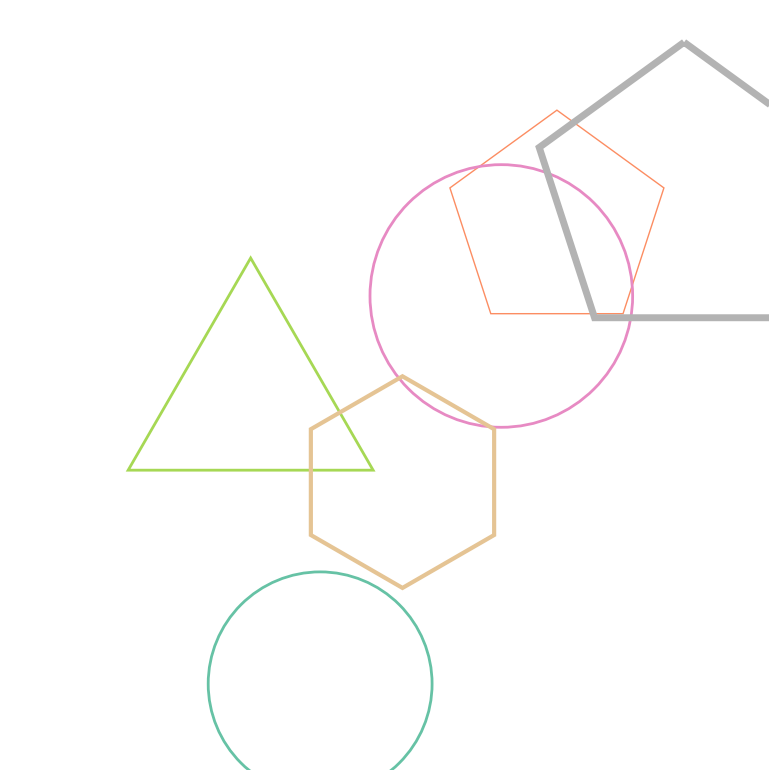[{"shape": "circle", "thickness": 1, "radius": 0.73, "center": [0.416, 0.112]}, {"shape": "pentagon", "thickness": 0.5, "radius": 0.73, "center": [0.723, 0.711]}, {"shape": "circle", "thickness": 1, "radius": 0.85, "center": [0.651, 0.616]}, {"shape": "triangle", "thickness": 1, "radius": 0.92, "center": [0.326, 0.481]}, {"shape": "hexagon", "thickness": 1.5, "radius": 0.69, "center": [0.523, 0.374]}, {"shape": "pentagon", "thickness": 2.5, "radius": 0.99, "center": [0.888, 0.747]}]